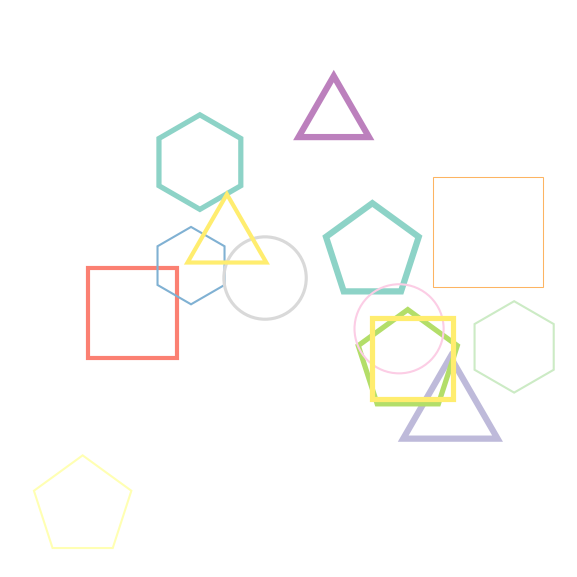[{"shape": "hexagon", "thickness": 2.5, "radius": 0.41, "center": [0.346, 0.718]}, {"shape": "pentagon", "thickness": 3, "radius": 0.42, "center": [0.645, 0.563]}, {"shape": "pentagon", "thickness": 1, "radius": 0.44, "center": [0.143, 0.122]}, {"shape": "triangle", "thickness": 3, "radius": 0.47, "center": [0.78, 0.287]}, {"shape": "square", "thickness": 2, "radius": 0.39, "center": [0.229, 0.457]}, {"shape": "hexagon", "thickness": 1, "radius": 0.33, "center": [0.331, 0.539]}, {"shape": "square", "thickness": 0.5, "radius": 0.48, "center": [0.845, 0.598]}, {"shape": "pentagon", "thickness": 2.5, "radius": 0.45, "center": [0.706, 0.373]}, {"shape": "circle", "thickness": 1, "radius": 0.39, "center": [0.691, 0.43]}, {"shape": "circle", "thickness": 1.5, "radius": 0.36, "center": [0.459, 0.518]}, {"shape": "triangle", "thickness": 3, "radius": 0.35, "center": [0.578, 0.797]}, {"shape": "hexagon", "thickness": 1, "radius": 0.4, "center": [0.89, 0.398]}, {"shape": "square", "thickness": 2.5, "radius": 0.35, "center": [0.715, 0.379]}, {"shape": "triangle", "thickness": 2, "radius": 0.39, "center": [0.393, 0.584]}]